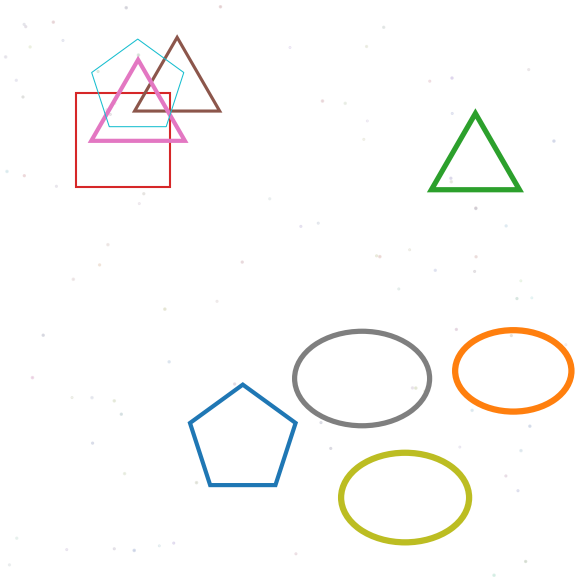[{"shape": "pentagon", "thickness": 2, "radius": 0.48, "center": [0.42, 0.237]}, {"shape": "oval", "thickness": 3, "radius": 0.5, "center": [0.889, 0.357]}, {"shape": "triangle", "thickness": 2.5, "radius": 0.44, "center": [0.823, 0.715]}, {"shape": "square", "thickness": 1, "radius": 0.41, "center": [0.214, 0.757]}, {"shape": "triangle", "thickness": 1.5, "radius": 0.43, "center": [0.307, 0.849]}, {"shape": "triangle", "thickness": 2, "radius": 0.47, "center": [0.239, 0.802]}, {"shape": "oval", "thickness": 2.5, "radius": 0.58, "center": [0.627, 0.344]}, {"shape": "oval", "thickness": 3, "radius": 0.55, "center": [0.701, 0.138]}, {"shape": "pentagon", "thickness": 0.5, "radius": 0.42, "center": [0.238, 0.848]}]